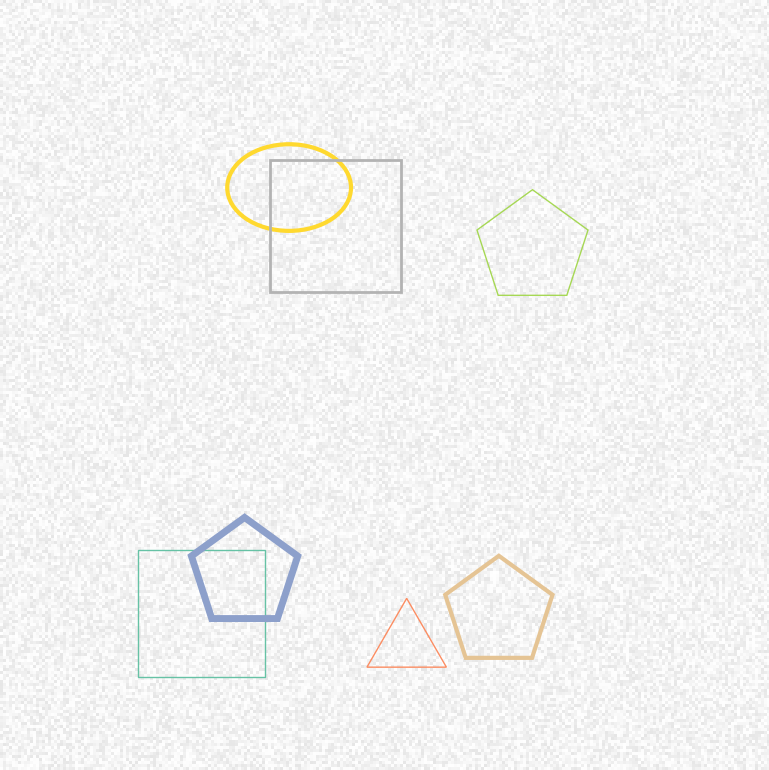[{"shape": "square", "thickness": 0.5, "radius": 0.41, "center": [0.262, 0.203]}, {"shape": "triangle", "thickness": 0.5, "radius": 0.3, "center": [0.528, 0.163]}, {"shape": "pentagon", "thickness": 2.5, "radius": 0.36, "center": [0.318, 0.255]}, {"shape": "pentagon", "thickness": 0.5, "radius": 0.38, "center": [0.692, 0.678]}, {"shape": "oval", "thickness": 1.5, "radius": 0.4, "center": [0.375, 0.756]}, {"shape": "pentagon", "thickness": 1.5, "radius": 0.37, "center": [0.648, 0.205]}, {"shape": "square", "thickness": 1, "radius": 0.43, "center": [0.435, 0.707]}]